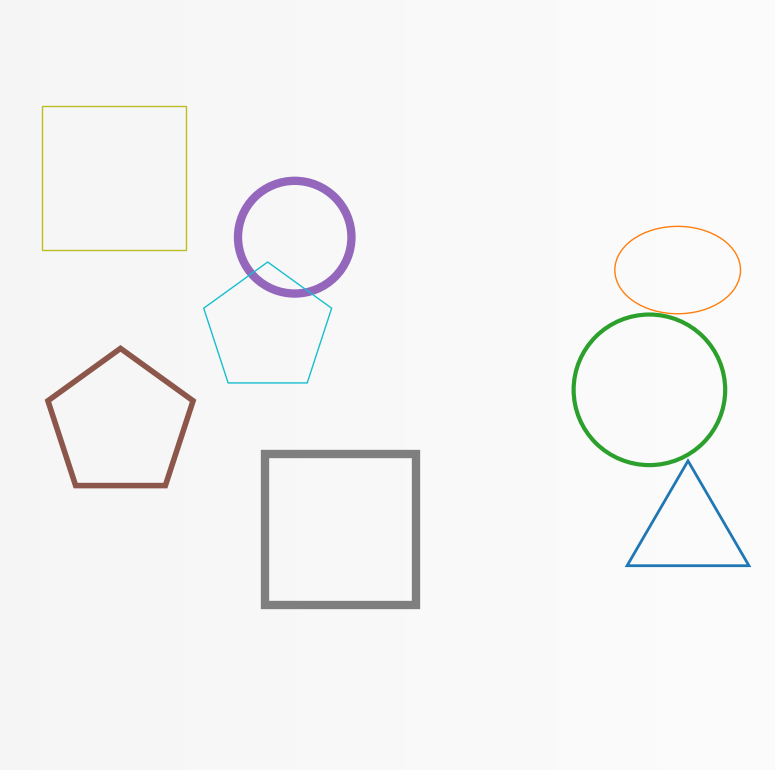[{"shape": "triangle", "thickness": 1, "radius": 0.45, "center": [0.888, 0.311]}, {"shape": "oval", "thickness": 0.5, "radius": 0.41, "center": [0.874, 0.649]}, {"shape": "circle", "thickness": 1.5, "radius": 0.49, "center": [0.838, 0.494]}, {"shape": "circle", "thickness": 3, "radius": 0.37, "center": [0.38, 0.692]}, {"shape": "pentagon", "thickness": 2, "radius": 0.49, "center": [0.155, 0.449]}, {"shape": "square", "thickness": 3, "radius": 0.49, "center": [0.44, 0.313]}, {"shape": "square", "thickness": 0.5, "radius": 0.47, "center": [0.147, 0.769]}, {"shape": "pentagon", "thickness": 0.5, "radius": 0.43, "center": [0.345, 0.573]}]